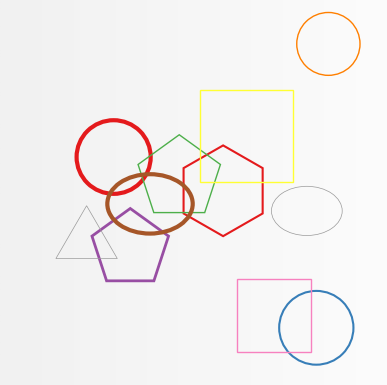[{"shape": "hexagon", "thickness": 1.5, "radius": 0.59, "center": [0.576, 0.504]}, {"shape": "circle", "thickness": 3, "radius": 0.48, "center": [0.293, 0.592]}, {"shape": "circle", "thickness": 1.5, "radius": 0.48, "center": [0.816, 0.149]}, {"shape": "pentagon", "thickness": 1, "radius": 0.56, "center": [0.463, 0.538]}, {"shape": "pentagon", "thickness": 2, "radius": 0.52, "center": [0.336, 0.355]}, {"shape": "circle", "thickness": 1, "radius": 0.41, "center": [0.847, 0.886]}, {"shape": "square", "thickness": 1, "radius": 0.6, "center": [0.635, 0.647]}, {"shape": "oval", "thickness": 3, "radius": 0.55, "center": [0.387, 0.47]}, {"shape": "square", "thickness": 1, "radius": 0.47, "center": [0.707, 0.181]}, {"shape": "triangle", "thickness": 0.5, "radius": 0.46, "center": [0.223, 0.374]}, {"shape": "oval", "thickness": 0.5, "radius": 0.46, "center": [0.792, 0.452]}]